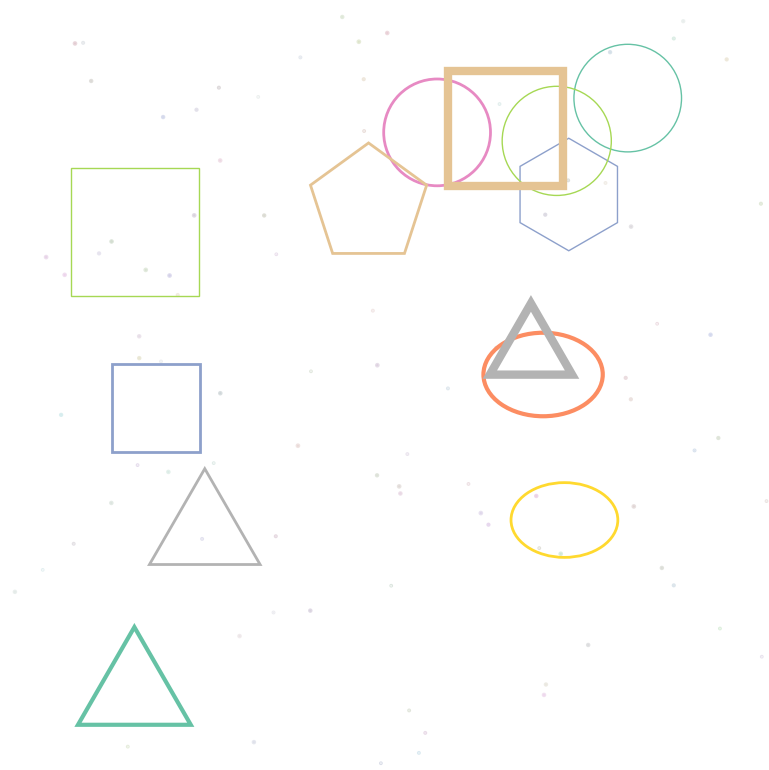[{"shape": "triangle", "thickness": 1.5, "radius": 0.42, "center": [0.175, 0.101]}, {"shape": "circle", "thickness": 0.5, "radius": 0.35, "center": [0.815, 0.873]}, {"shape": "oval", "thickness": 1.5, "radius": 0.39, "center": [0.705, 0.514]}, {"shape": "square", "thickness": 1, "radius": 0.29, "center": [0.203, 0.47]}, {"shape": "hexagon", "thickness": 0.5, "radius": 0.37, "center": [0.739, 0.747]}, {"shape": "circle", "thickness": 1, "radius": 0.35, "center": [0.568, 0.828]}, {"shape": "circle", "thickness": 0.5, "radius": 0.35, "center": [0.723, 0.817]}, {"shape": "square", "thickness": 0.5, "radius": 0.42, "center": [0.175, 0.698]}, {"shape": "oval", "thickness": 1, "radius": 0.35, "center": [0.733, 0.325]}, {"shape": "pentagon", "thickness": 1, "radius": 0.4, "center": [0.479, 0.735]}, {"shape": "square", "thickness": 3, "radius": 0.37, "center": [0.657, 0.833]}, {"shape": "triangle", "thickness": 1, "radius": 0.41, "center": [0.266, 0.308]}, {"shape": "triangle", "thickness": 3, "radius": 0.31, "center": [0.69, 0.544]}]